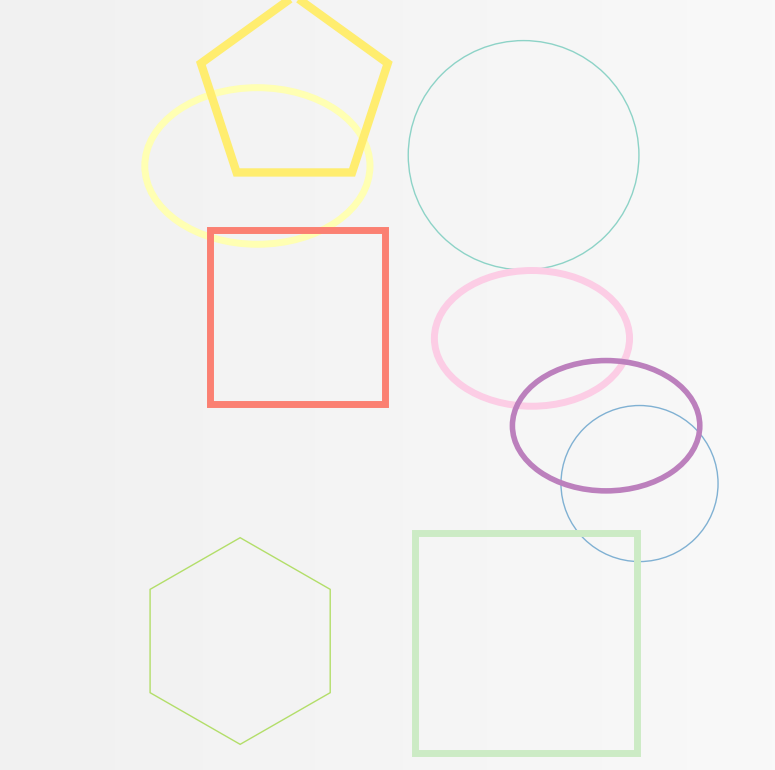[{"shape": "circle", "thickness": 0.5, "radius": 0.74, "center": [0.676, 0.798]}, {"shape": "oval", "thickness": 2.5, "radius": 0.73, "center": [0.332, 0.784]}, {"shape": "square", "thickness": 2.5, "radius": 0.56, "center": [0.384, 0.588]}, {"shape": "circle", "thickness": 0.5, "radius": 0.51, "center": [0.825, 0.372]}, {"shape": "hexagon", "thickness": 0.5, "radius": 0.67, "center": [0.31, 0.168]}, {"shape": "oval", "thickness": 2.5, "radius": 0.63, "center": [0.686, 0.561]}, {"shape": "oval", "thickness": 2, "radius": 0.6, "center": [0.782, 0.447]}, {"shape": "square", "thickness": 2.5, "radius": 0.72, "center": [0.679, 0.165]}, {"shape": "pentagon", "thickness": 3, "radius": 0.63, "center": [0.38, 0.879]}]